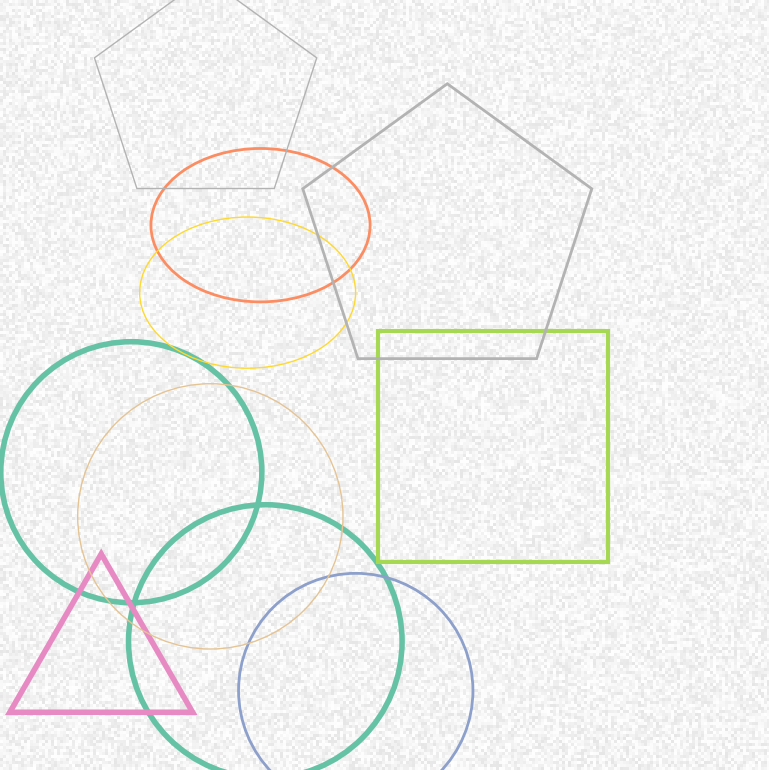[{"shape": "circle", "thickness": 2, "radius": 0.85, "center": [0.171, 0.387]}, {"shape": "circle", "thickness": 2, "radius": 0.89, "center": [0.345, 0.167]}, {"shape": "oval", "thickness": 1, "radius": 0.71, "center": [0.338, 0.708]}, {"shape": "circle", "thickness": 1, "radius": 0.76, "center": [0.462, 0.103]}, {"shape": "triangle", "thickness": 2, "radius": 0.69, "center": [0.131, 0.144]}, {"shape": "square", "thickness": 1.5, "radius": 0.75, "center": [0.64, 0.42]}, {"shape": "oval", "thickness": 0.5, "radius": 0.7, "center": [0.322, 0.62]}, {"shape": "circle", "thickness": 0.5, "radius": 0.86, "center": [0.273, 0.329]}, {"shape": "pentagon", "thickness": 1, "radius": 0.99, "center": [0.581, 0.694]}, {"shape": "pentagon", "thickness": 0.5, "radius": 0.76, "center": [0.267, 0.878]}]